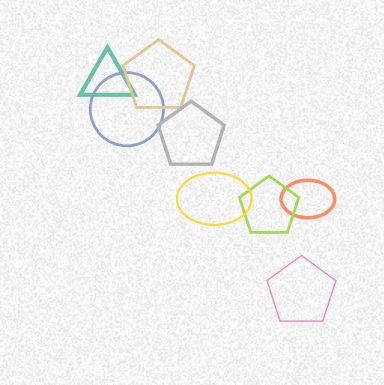[{"shape": "triangle", "thickness": 3, "radius": 0.41, "center": [0.279, 0.795]}, {"shape": "oval", "thickness": 2.5, "radius": 0.35, "center": [0.8, 0.483]}, {"shape": "circle", "thickness": 2, "radius": 0.48, "center": [0.33, 0.716]}, {"shape": "pentagon", "thickness": 1, "radius": 0.47, "center": [0.783, 0.242]}, {"shape": "pentagon", "thickness": 2, "radius": 0.41, "center": [0.699, 0.462]}, {"shape": "oval", "thickness": 1.5, "radius": 0.48, "center": [0.556, 0.484]}, {"shape": "pentagon", "thickness": 2, "radius": 0.49, "center": [0.412, 0.8]}, {"shape": "pentagon", "thickness": 2.5, "radius": 0.45, "center": [0.496, 0.647]}]